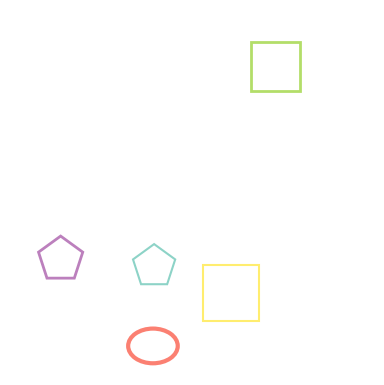[{"shape": "pentagon", "thickness": 1.5, "radius": 0.29, "center": [0.4, 0.308]}, {"shape": "oval", "thickness": 3, "radius": 0.32, "center": [0.397, 0.101]}, {"shape": "square", "thickness": 2, "radius": 0.32, "center": [0.715, 0.826]}, {"shape": "pentagon", "thickness": 2, "radius": 0.3, "center": [0.158, 0.326]}, {"shape": "square", "thickness": 1.5, "radius": 0.36, "center": [0.601, 0.239]}]